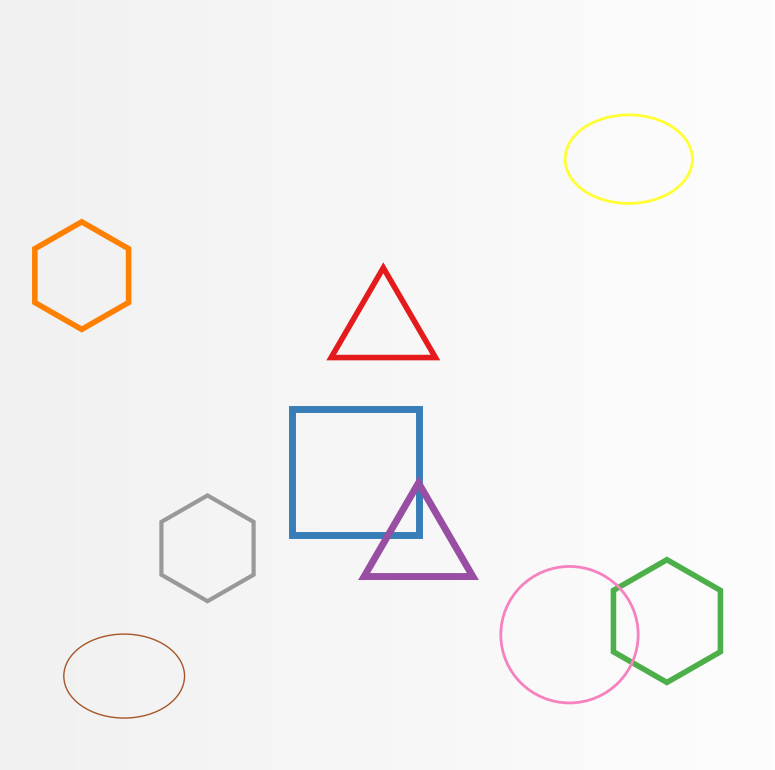[{"shape": "triangle", "thickness": 2, "radius": 0.39, "center": [0.495, 0.574]}, {"shape": "square", "thickness": 2.5, "radius": 0.41, "center": [0.458, 0.387]}, {"shape": "hexagon", "thickness": 2, "radius": 0.4, "center": [0.861, 0.193]}, {"shape": "triangle", "thickness": 2.5, "radius": 0.41, "center": [0.54, 0.292]}, {"shape": "hexagon", "thickness": 2, "radius": 0.35, "center": [0.105, 0.642]}, {"shape": "oval", "thickness": 1, "radius": 0.41, "center": [0.811, 0.793]}, {"shape": "oval", "thickness": 0.5, "radius": 0.39, "center": [0.16, 0.122]}, {"shape": "circle", "thickness": 1, "radius": 0.44, "center": [0.735, 0.176]}, {"shape": "hexagon", "thickness": 1.5, "radius": 0.34, "center": [0.268, 0.288]}]